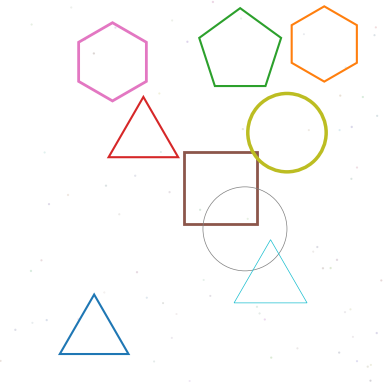[{"shape": "triangle", "thickness": 1.5, "radius": 0.52, "center": [0.245, 0.132]}, {"shape": "hexagon", "thickness": 1.5, "radius": 0.49, "center": [0.842, 0.886]}, {"shape": "pentagon", "thickness": 1.5, "radius": 0.56, "center": [0.624, 0.867]}, {"shape": "triangle", "thickness": 1.5, "radius": 0.52, "center": [0.372, 0.644]}, {"shape": "square", "thickness": 2, "radius": 0.47, "center": [0.573, 0.512]}, {"shape": "hexagon", "thickness": 2, "radius": 0.51, "center": [0.292, 0.839]}, {"shape": "circle", "thickness": 0.5, "radius": 0.55, "center": [0.636, 0.406]}, {"shape": "circle", "thickness": 2.5, "radius": 0.51, "center": [0.745, 0.655]}, {"shape": "triangle", "thickness": 0.5, "radius": 0.55, "center": [0.703, 0.268]}]